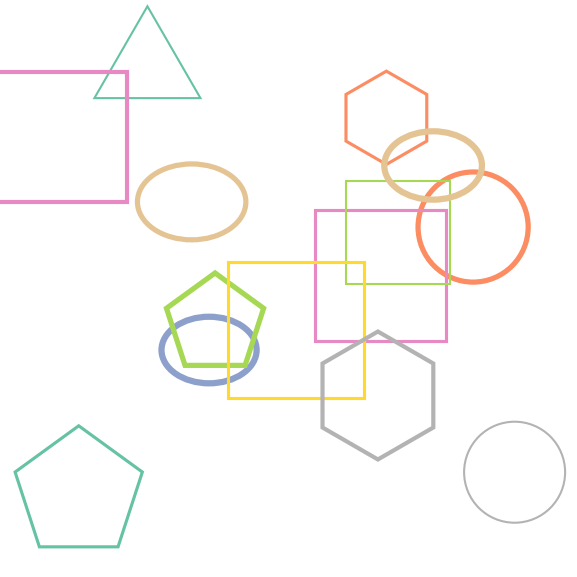[{"shape": "pentagon", "thickness": 1.5, "radius": 0.58, "center": [0.136, 0.146]}, {"shape": "triangle", "thickness": 1, "radius": 0.53, "center": [0.255, 0.882]}, {"shape": "hexagon", "thickness": 1.5, "radius": 0.4, "center": [0.669, 0.795]}, {"shape": "circle", "thickness": 2.5, "radius": 0.48, "center": [0.819, 0.606]}, {"shape": "oval", "thickness": 3, "radius": 0.41, "center": [0.362, 0.393]}, {"shape": "square", "thickness": 1.5, "radius": 0.57, "center": [0.659, 0.523]}, {"shape": "square", "thickness": 2, "radius": 0.56, "center": [0.107, 0.762]}, {"shape": "square", "thickness": 1, "radius": 0.45, "center": [0.689, 0.596]}, {"shape": "pentagon", "thickness": 2.5, "radius": 0.44, "center": [0.372, 0.438]}, {"shape": "square", "thickness": 1.5, "radius": 0.59, "center": [0.513, 0.427]}, {"shape": "oval", "thickness": 3, "radius": 0.42, "center": [0.75, 0.713]}, {"shape": "oval", "thickness": 2.5, "radius": 0.47, "center": [0.332, 0.65]}, {"shape": "circle", "thickness": 1, "radius": 0.44, "center": [0.891, 0.181]}, {"shape": "hexagon", "thickness": 2, "radius": 0.55, "center": [0.654, 0.314]}]